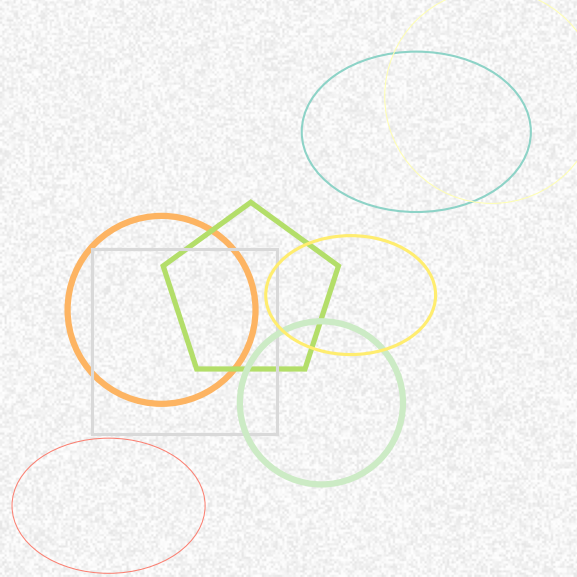[{"shape": "oval", "thickness": 1, "radius": 0.99, "center": [0.721, 0.771]}, {"shape": "circle", "thickness": 0.5, "radius": 0.93, "center": [0.852, 0.832]}, {"shape": "oval", "thickness": 0.5, "radius": 0.84, "center": [0.188, 0.123]}, {"shape": "circle", "thickness": 3, "radius": 0.81, "center": [0.28, 0.463]}, {"shape": "pentagon", "thickness": 2.5, "radius": 0.8, "center": [0.434, 0.489]}, {"shape": "square", "thickness": 1.5, "radius": 0.8, "center": [0.319, 0.408]}, {"shape": "circle", "thickness": 3, "radius": 0.71, "center": [0.557, 0.302]}, {"shape": "oval", "thickness": 1.5, "radius": 0.74, "center": [0.607, 0.488]}]